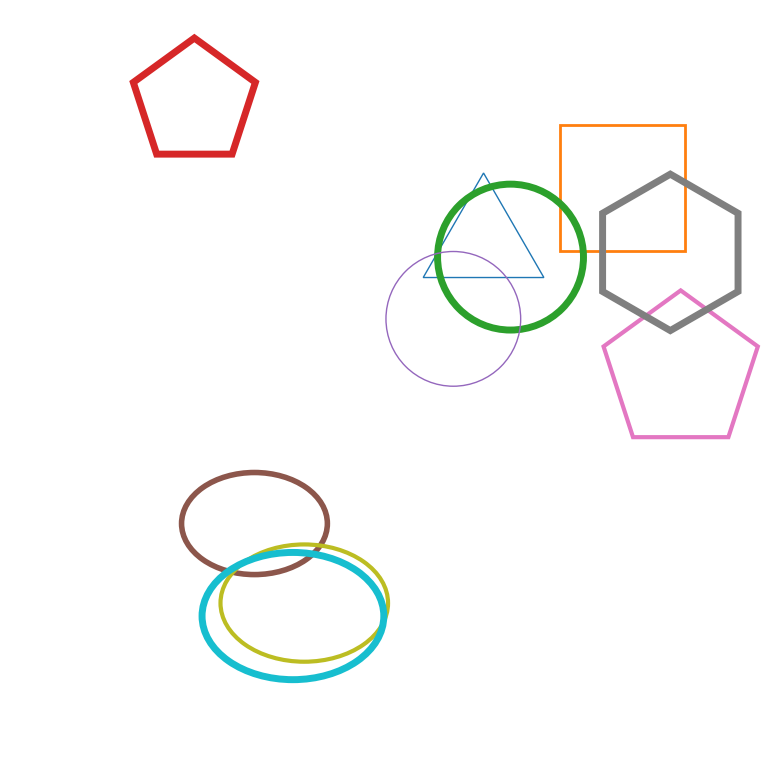[{"shape": "triangle", "thickness": 0.5, "radius": 0.45, "center": [0.628, 0.685]}, {"shape": "square", "thickness": 1, "radius": 0.41, "center": [0.808, 0.756]}, {"shape": "circle", "thickness": 2.5, "radius": 0.47, "center": [0.663, 0.666]}, {"shape": "pentagon", "thickness": 2.5, "radius": 0.42, "center": [0.252, 0.867]}, {"shape": "circle", "thickness": 0.5, "radius": 0.44, "center": [0.589, 0.586]}, {"shape": "oval", "thickness": 2, "radius": 0.47, "center": [0.33, 0.32]}, {"shape": "pentagon", "thickness": 1.5, "radius": 0.53, "center": [0.884, 0.517]}, {"shape": "hexagon", "thickness": 2.5, "radius": 0.51, "center": [0.871, 0.672]}, {"shape": "oval", "thickness": 1.5, "radius": 0.54, "center": [0.395, 0.217]}, {"shape": "oval", "thickness": 2.5, "radius": 0.59, "center": [0.38, 0.2]}]